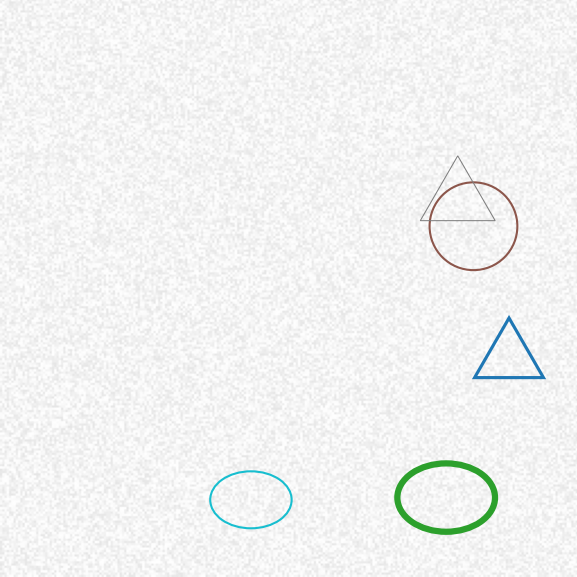[{"shape": "triangle", "thickness": 1.5, "radius": 0.34, "center": [0.881, 0.38]}, {"shape": "oval", "thickness": 3, "radius": 0.42, "center": [0.773, 0.138]}, {"shape": "circle", "thickness": 1, "radius": 0.38, "center": [0.82, 0.607]}, {"shape": "triangle", "thickness": 0.5, "radius": 0.37, "center": [0.793, 0.654]}, {"shape": "oval", "thickness": 1, "radius": 0.35, "center": [0.435, 0.134]}]